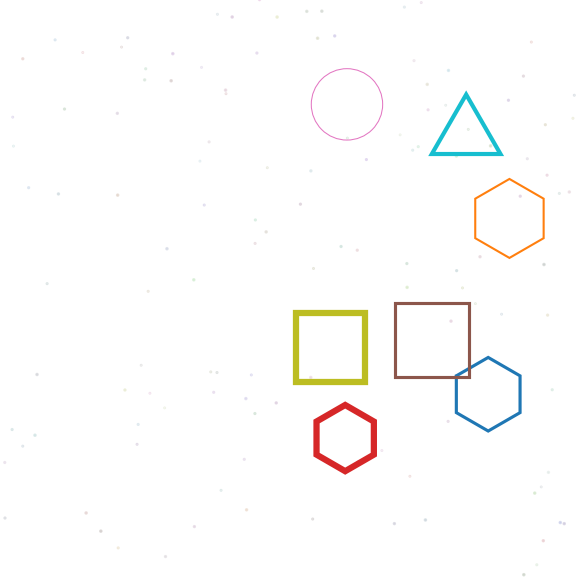[{"shape": "hexagon", "thickness": 1.5, "radius": 0.32, "center": [0.845, 0.316]}, {"shape": "hexagon", "thickness": 1, "radius": 0.34, "center": [0.882, 0.621]}, {"shape": "hexagon", "thickness": 3, "radius": 0.29, "center": [0.598, 0.241]}, {"shape": "square", "thickness": 1.5, "radius": 0.32, "center": [0.748, 0.41]}, {"shape": "circle", "thickness": 0.5, "radius": 0.31, "center": [0.601, 0.818]}, {"shape": "square", "thickness": 3, "radius": 0.3, "center": [0.572, 0.397]}, {"shape": "triangle", "thickness": 2, "radius": 0.34, "center": [0.807, 0.767]}]